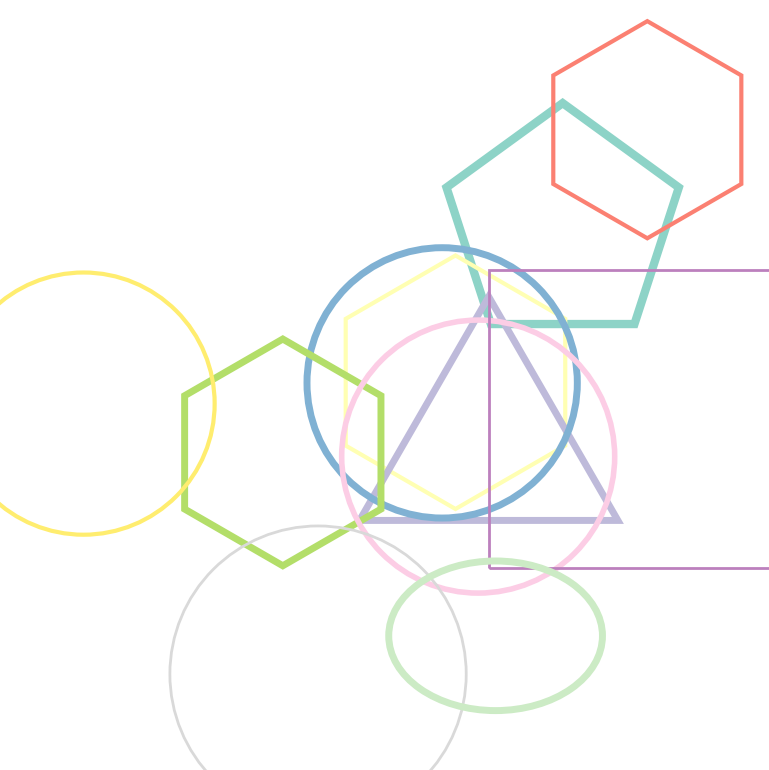[{"shape": "pentagon", "thickness": 3, "radius": 0.79, "center": [0.731, 0.707]}, {"shape": "hexagon", "thickness": 1.5, "radius": 0.82, "center": [0.592, 0.504]}, {"shape": "triangle", "thickness": 2.5, "radius": 0.97, "center": [0.635, 0.421]}, {"shape": "hexagon", "thickness": 1.5, "radius": 0.7, "center": [0.841, 0.832]}, {"shape": "circle", "thickness": 2.5, "radius": 0.88, "center": [0.574, 0.503]}, {"shape": "hexagon", "thickness": 2.5, "radius": 0.74, "center": [0.367, 0.412]}, {"shape": "circle", "thickness": 2, "radius": 0.89, "center": [0.621, 0.407]}, {"shape": "circle", "thickness": 1, "radius": 0.96, "center": [0.413, 0.125]}, {"shape": "square", "thickness": 1, "radius": 0.97, "center": [0.829, 0.456]}, {"shape": "oval", "thickness": 2.5, "radius": 0.69, "center": [0.644, 0.174]}, {"shape": "circle", "thickness": 1.5, "radius": 0.85, "center": [0.109, 0.476]}]